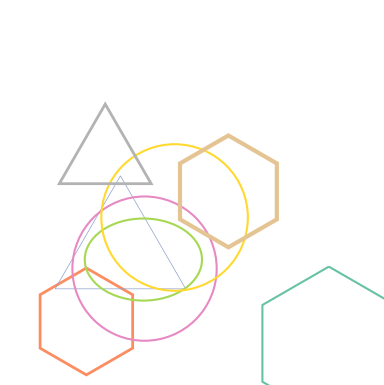[{"shape": "hexagon", "thickness": 1.5, "radius": 1.0, "center": [0.854, 0.108]}, {"shape": "hexagon", "thickness": 2, "radius": 0.69, "center": [0.224, 0.165]}, {"shape": "triangle", "thickness": 0.5, "radius": 0.98, "center": [0.313, 0.348]}, {"shape": "circle", "thickness": 1.5, "radius": 0.94, "center": [0.375, 0.302]}, {"shape": "oval", "thickness": 1.5, "radius": 0.76, "center": [0.372, 0.326]}, {"shape": "circle", "thickness": 1.5, "radius": 0.95, "center": [0.454, 0.435]}, {"shape": "hexagon", "thickness": 3, "radius": 0.73, "center": [0.593, 0.503]}, {"shape": "triangle", "thickness": 2, "radius": 0.69, "center": [0.273, 0.592]}]